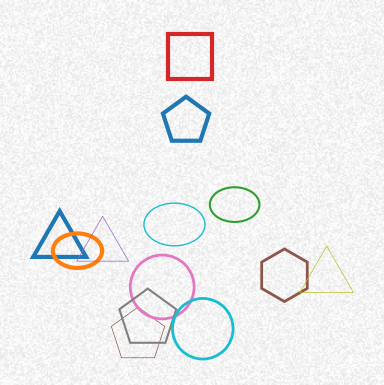[{"shape": "pentagon", "thickness": 3, "radius": 0.32, "center": [0.483, 0.686]}, {"shape": "triangle", "thickness": 3, "radius": 0.4, "center": [0.155, 0.372]}, {"shape": "oval", "thickness": 3, "radius": 0.32, "center": [0.201, 0.349]}, {"shape": "oval", "thickness": 1.5, "radius": 0.32, "center": [0.609, 0.469]}, {"shape": "square", "thickness": 3, "radius": 0.29, "center": [0.494, 0.853]}, {"shape": "triangle", "thickness": 0.5, "radius": 0.39, "center": [0.267, 0.361]}, {"shape": "pentagon", "thickness": 0.5, "radius": 0.36, "center": [0.359, 0.13]}, {"shape": "hexagon", "thickness": 2, "radius": 0.34, "center": [0.739, 0.285]}, {"shape": "circle", "thickness": 2, "radius": 0.41, "center": [0.421, 0.255]}, {"shape": "pentagon", "thickness": 1.5, "radius": 0.39, "center": [0.384, 0.173]}, {"shape": "triangle", "thickness": 0.5, "radius": 0.4, "center": [0.849, 0.28]}, {"shape": "oval", "thickness": 1, "radius": 0.4, "center": [0.453, 0.417]}, {"shape": "circle", "thickness": 2, "radius": 0.39, "center": [0.527, 0.146]}]